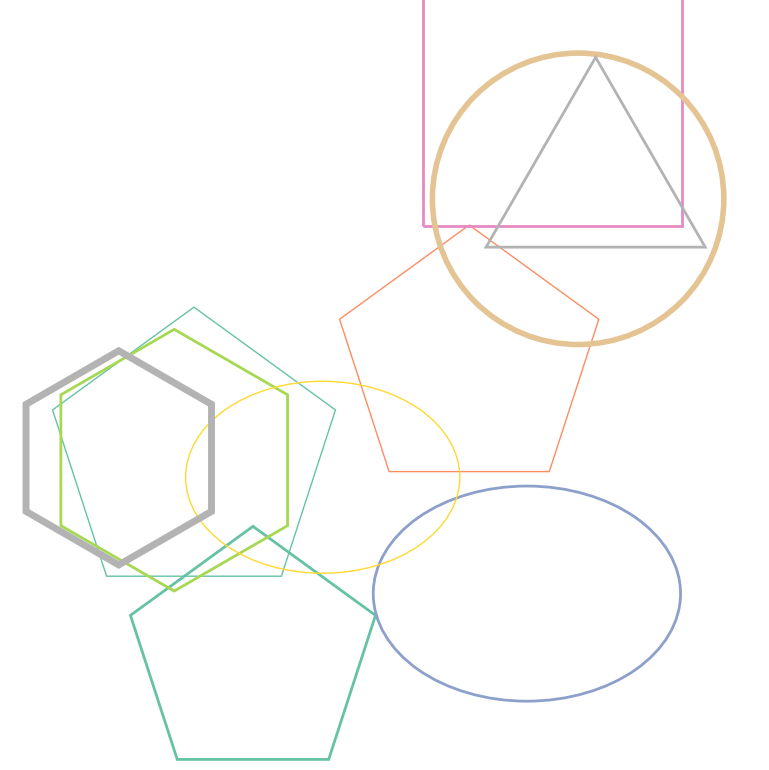[{"shape": "pentagon", "thickness": 1, "radius": 0.84, "center": [0.329, 0.149]}, {"shape": "pentagon", "thickness": 0.5, "radius": 0.97, "center": [0.252, 0.408]}, {"shape": "pentagon", "thickness": 0.5, "radius": 0.88, "center": [0.609, 0.531]}, {"shape": "oval", "thickness": 1, "radius": 1.0, "center": [0.684, 0.229]}, {"shape": "square", "thickness": 1, "radius": 0.84, "center": [0.717, 0.875]}, {"shape": "hexagon", "thickness": 1, "radius": 0.85, "center": [0.226, 0.402]}, {"shape": "oval", "thickness": 0.5, "radius": 0.89, "center": [0.419, 0.38]}, {"shape": "circle", "thickness": 2, "radius": 0.95, "center": [0.751, 0.742]}, {"shape": "triangle", "thickness": 1, "radius": 0.82, "center": [0.774, 0.761]}, {"shape": "hexagon", "thickness": 2.5, "radius": 0.7, "center": [0.154, 0.405]}]